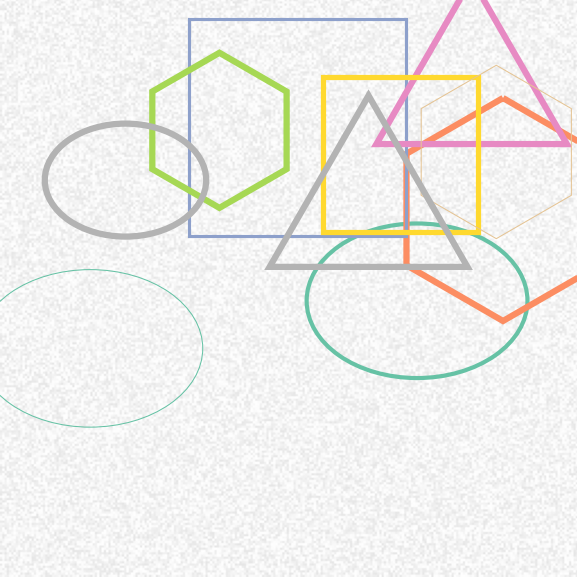[{"shape": "oval", "thickness": 2, "radius": 0.96, "center": [0.722, 0.478]}, {"shape": "oval", "thickness": 0.5, "radius": 0.97, "center": [0.156, 0.396]}, {"shape": "hexagon", "thickness": 3, "radius": 0.97, "center": [0.871, 0.636]}, {"shape": "square", "thickness": 1.5, "radius": 0.94, "center": [0.515, 0.778]}, {"shape": "triangle", "thickness": 3, "radius": 0.95, "center": [0.817, 0.845]}, {"shape": "hexagon", "thickness": 3, "radius": 0.67, "center": [0.38, 0.773]}, {"shape": "square", "thickness": 2.5, "radius": 0.67, "center": [0.693, 0.731]}, {"shape": "hexagon", "thickness": 0.5, "radius": 0.75, "center": [0.859, 0.736]}, {"shape": "oval", "thickness": 3, "radius": 0.7, "center": [0.217, 0.687]}, {"shape": "triangle", "thickness": 3, "radius": 0.99, "center": [0.638, 0.636]}]